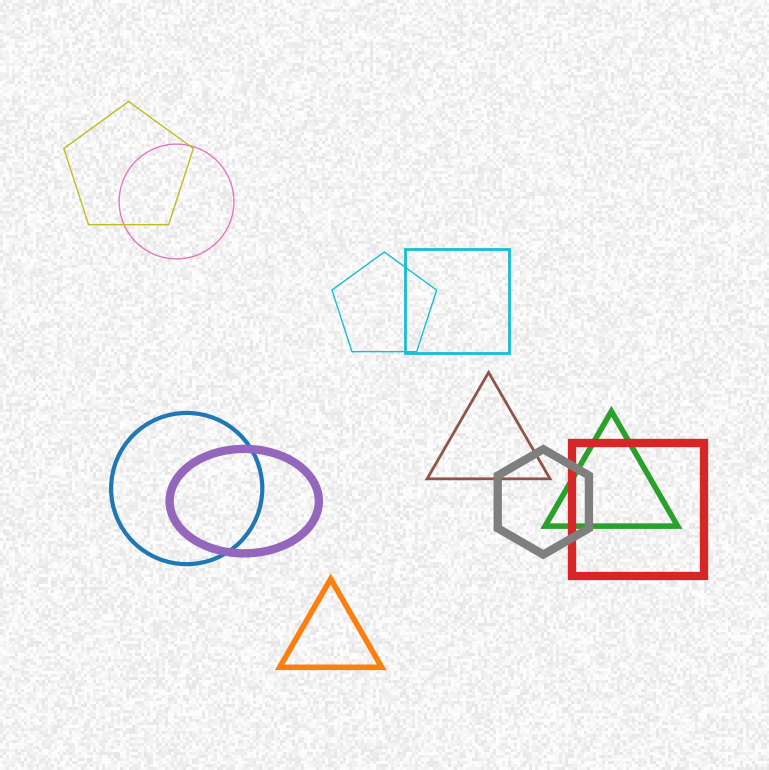[{"shape": "circle", "thickness": 1.5, "radius": 0.49, "center": [0.242, 0.366]}, {"shape": "triangle", "thickness": 2, "radius": 0.38, "center": [0.429, 0.172]}, {"shape": "triangle", "thickness": 2, "radius": 0.5, "center": [0.794, 0.366]}, {"shape": "square", "thickness": 3, "radius": 0.43, "center": [0.829, 0.338]}, {"shape": "oval", "thickness": 3, "radius": 0.48, "center": [0.317, 0.349]}, {"shape": "triangle", "thickness": 1, "radius": 0.46, "center": [0.635, 0.424]}, {"shape": "circle", "thickness": 0.5, "radius": 0.37, "center": [0.229, 0.738]}, {"shape": "hexagon", "thickness": 3, "radius": 0.34, "center": [0.706, 0.348]}, {"shape": "pentagon", "thickness": 0.5, "radius": 0.44, "center": [0.167, 0.78]}, {"shape": "square", "thickness": 1, "radius": 0.34, "center": [0.593, 0.609]}, {"shape": "pentagon", "thickness": 0.5, "radius": 0.36, "center": [0.499, 0.601]}]